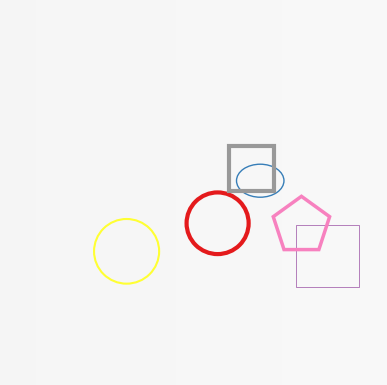[{"shape": "circle", "thickness": 3, "radius": 0.4, "center": [0.562, 0.42]}, {"shape": "oval", "thickness": 1, "radius": 0.31, "center": [0.672, 0.531]}, {"shape": "square", "thickness": 0.5, "radius": 0.41, "center": [0.845, 0.335]}, {"shape": "circle", "thickness": 1.5, "radius": 0.42, "center": [0.327, 0.347]}, {"shape": "pentagon", "thickness": 2.5, "radius": 0.38, "center": [0.778, 0.414]}, {"shape": "square", "thickness": 3, "radius": 0.29, "center": [0.648, 0.562]}]